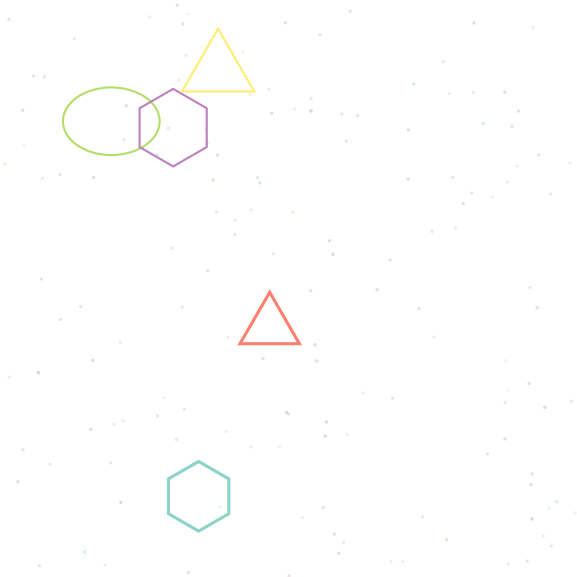[{"shape": "hexagon", "thickness": 1.5, "radius": 0.3, "center": [0.344, 0.14]}, {"shape": "triangle", "thickness": 1.5, "radius": 0.3, "center": [0.467, 0.434]}, {"shape": "oval", "thickness": 1, "radius": 0.42, "center": [0.193, 0.789]}, {"shape": "hexagon", "thickness": 1, "radius": 0.34, "center": [0.3, 0.778]}, {"shape": "triangle", "thickness": 1, "radius": 0.36, "center": [0.378, 0.877]}]